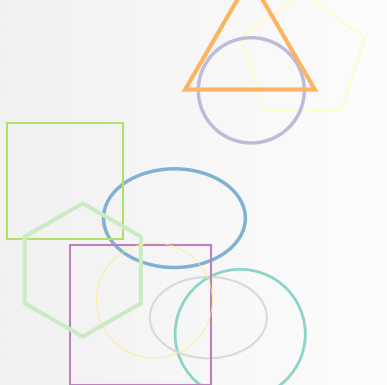[{"shape": "circle", "thickness": 2, "radius": 0.84, "center": [0.62, 0.132]}, {"shape": "pentagon", "thickness": 1, "radius": 0.84, "center": [0.781, 0.85]}, {"shape": "circle", "thickness": 2.5, "radius": 0.68, "center": [0.649, 0.765]}, {"shape": "oval", "thickness": 2.5, "radius": 0.92, "center": [0.45, 0.433]}, {"shape": "triangle", "thickness": 3, "radius": 0.97, "center": [0.645, 0.864]}, {"shape": "square", "thickness": 1.5, "radius": 0.75, "center": [0.168, 0.53]}, {"shape": "oval", "thickness": 1.5, "radius": 0.76, "center": [0.538, 0.175]}, {"shape": "square", "thickness": 1.5, "radius": 0.91, "center": [0.363, 0.182]}, {"shape": "hexagon", "thickness": 3, "radius": 0.87, "center": [0.214, 0.299]}, {"shape": "circle", "thickness": 0.5, "radius": 0.75, "center": [0.399, 0.219]}]